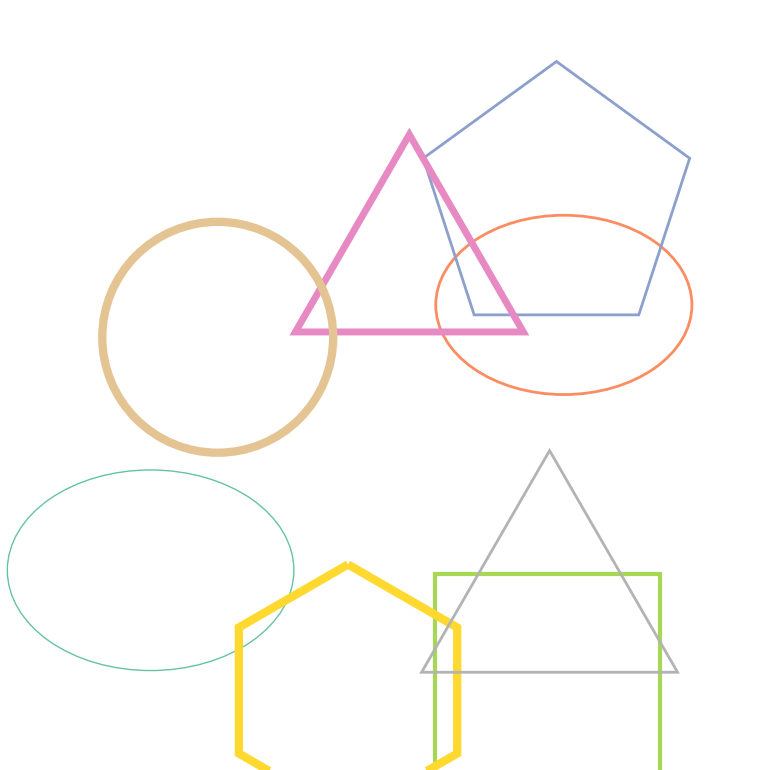[{"shape": "oval", "thickness": 0.5, "radius": 0.93, "center": [0.196, 0.259]}, {"shape": "oval", "thickness": 1, "radius": 0.83, "center": [0.732, 0.604]}, {"shape": "pentagon", "thickness": 1, "radius": 0.91, "center": [0.723, 0.738]}, {"shape": "triangle", "thickness": 2.5, "radius": 0.85, "center": [0.532, 0.654]}, {"shape": "square", "thickness": 1.5, "radius": 0.73, "center": [0.711, 0.109]}, {"shape": "hexagon", "thickness": 3, "radius": 0.82, "center": [0.452, 0.103]}, {"shape": "circle", "thickness": 3, "radius": 0.75, "center": [0.283, 0.562]}, {"shape": "triangle", "thickness": 1, "radius": 0.96, "center": [0.714, 0.223]}]